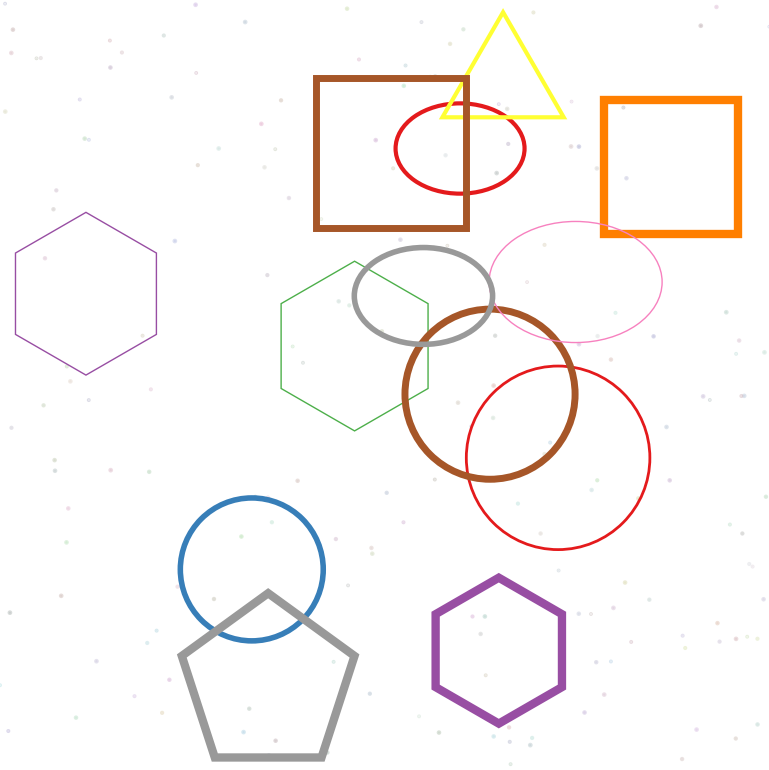[{"shape": "circle", "thickness": 1, "radius": 0.6, "center": [0.725, 0.405]}, {"shape": "oval", "thickness": 1.5, "radius": 0.42, "center": [0.597, 0.807]}, {"shape": "circle", "thickness": 2, "radius": 0.46, "center": [0.327, 0.261]}, {"shape": "hexagon", "thickness": 0.5, "radius": 0.55, "center": [0.461, 0.551]}, {"shape": "hexagon", "thickness": 0.5, "radius": 0.53, "center": [0.112, 0.619]}, {"shape": "hexagon", "thickness": 3, "radius": 0.47, "center": [0.648, 0.155]}, {"shape": "square", "thickness": 3, "radius": 0.44, "center": [0.872, 0.784]}, {"shape": "triangle", "thickness": 1.5, "radius": 0.45, "center": [0.653, 0.893]}, {"shape": "circle", "thickness": 2.5, "radius": 0.55, "center": [0.636, 0.488]}, {"shape": "square", "thickness": 2.5, "radius": 0.49, "center": [0.508, 0.801]}, {"shape": "oval", "thickness": 0.5, "radius": 0.56, "center": [0.748, 0.634]}, {"shape": "oval", "thickness": 2, "radius": 0.45, "center": [0.55, 0.616]}, {"shape": "pentagon", "thickness": 3, "radius": 0.59, "center": [0.348, 0.112]}]